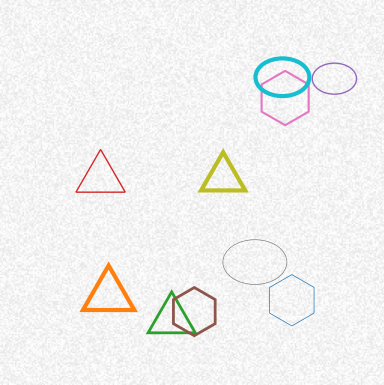[{"shape": "hexagon", "thickness": 0.5, "radius": 0.33, "center": [0.758, 0.22]}, {"shape": "triangle", "thickness": 3, "radius": 0.39, "center": [0.282, 0.233]}, {"shape": "triangle", "thickness": 2, "radius": 0.35, "center": [0.446, 0.171]}, {"shape": "triangle", "thickness": 1, "radius": 0.37, "center": [0.261, 0.538]}, {"shape": "oval", "thickness": 1, "radius": 0.29, "center": [0.869, 0.796]}, {"shape": "hexagon", "thickness": 2, "radius": 0.31, "center": [0.505, 0.191]}, {"shape": "hexagon", "thickness": 1.5, "radius": 0.35, "center": [0.741, 0.745]}, {"shape": "oval", "thickness": 0.5, "radius": 0.42, "center": [0.662, 0.319]}, {"shape": "triangle", "thickness": 3, "radius": 0.33, "center": [0.58, 0.538]}, {"shape": "oval", "thickness": 3, "radius": 0.35, "center": [0.734, 0.799]}]